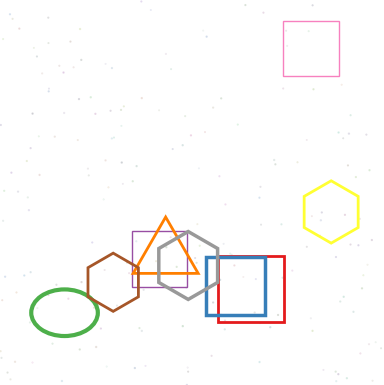[{"shape": "square", "thickness": 2, "radius": 0.43, "center": [0.652, 0.25]}, {"shape": "square", "thickness": 2.5, "radius": 0.38, "center": [0.612, 0.257]}, {"shape": "oval", "thickness": 3, "radius": 0.43, "center": [0.168, 0.188]}, {"shape": "square", "thickness": 1, "radius": 0.36, "center": [0.414, 0.327]}, {"shape": "triangle", "thickness": 2, "radius": 0.49, "center": [0.43, 0.339]}, {"shape": "hexagon", "thickness": 2, "radius": 0.4, "center": [0.86, 0.449]}, {"shape": "hexagon", "thickness": 2, "radius": 0.38, "center": [0.294, 0.267]}, {"shape": "square", "thickness": 1, "radius": 0.36, "center": [0.808, 0.874]}, {"shape": "hexagon", "thickness": 2.5, "radius": 0.44, "center": [0.489, 0.31]}]